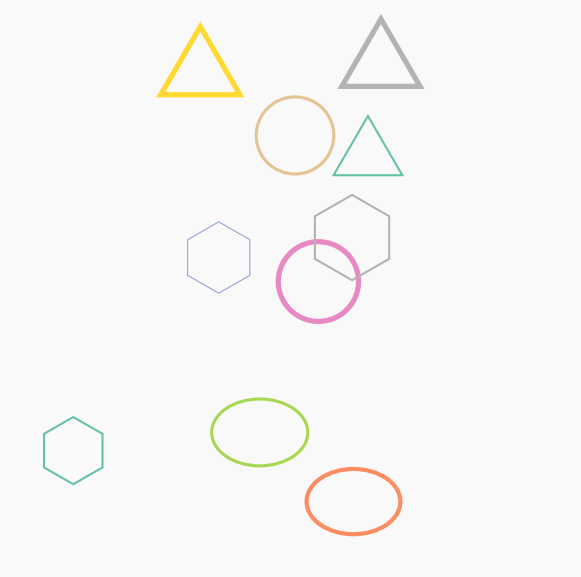[{"shape": "hexagon", "thickness": 1, "radius": 0.29, "center": [0.126, 0.219]}, {"shape": "triangle", "thickness": 1, "radius": 0.34, "center": [0.633, 0.73]}, {"shape": "oval", "thickness": 2, "radius": 0.4, "center": [0.608, 0.131]}, {"shape": "hexagon", "thickness": 0.5, "radius": 0.31, "center": [0.376, 0.553]}, {"shape": "circle", "thickness": 2.5, "radius": 0.35, "center": [0.548, 0.512]}, {"shape": "oval", "thickness": 1.5, "radius": 0.41, "center": [0.447, 0.25]}, {"shape": "triangle", "thickness": 2.5, "radius": 0.39, "center": [0.345, 0.874]}, {"shape": "circle", "thickness": 1.5, "radius": 0.33, "center": [0.508, 0.765]}, {"shape": "triangle", "thickness": 2.5, "radius": 0.39, "center": [0.655, 0.888]}, {"shape": "hexagon", "thickness": 1, "radius": 0.37, "center": [0.606, 0.588]}]